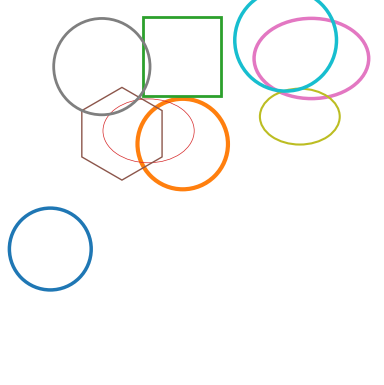[{"shape": "circle", "thickness": 2.5, "radius": 0.53, "center": [0.131, 0.353]}, {"shape": "circle", "thickness": 3, "radius": 0.59, "center": [0.475, 0.626]}, {"shape": "square", "thickness": 2, "radius": 0.51, "center": [0.472, 0.853]}, {"shape": "oval", "thickness": 0.5, "radius": 0.59, "center": [0.386, 0.66]}, {"shape": "hexagon", "thickness": 1, "radius": 0.6, "center": [0.317, 0.653]}, {"shape": "oval", "thickness": 2.5, "radius": 0.74, "center": [0.809, 0.848]}, {"shape": "circle", "thickness": 2, "radius": 0.63, "center": [0.265, 0.827]}, {"shape": "oval", "thickness": 1.5, "radius": 0.52, "center": [0.779, 0.697]}, {"shape": "circle", "thickness": 2.5, "radius": 0.66, "center": [0.742, 0.896]}]